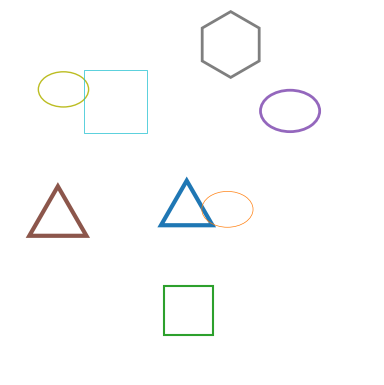[{"shape": "triangle", "thickness": 3, "radius": 0.39, "center": [0.485, 0.454]}, {"shape": "oval", "thickness": 0.5, "radius": 0.33, "center": [0.591, 0.456]}, {"shape": "square", "thickness": 1.5, "radius": 0.32, "center": [0.489, 0.193]}, {"shape": "oval", "thickness": 2, "radius": 0.38, "center": [0.753, 0.712]}, {"shape": "triangle", "thickness": 3, "radius": 0.43, "center": [0.15, 0.43]}, {"shape": "hexagon", "thickness": 2, "radius": 0.43, "center": [0.599, 0.884]}, {"shape": "oval", "thickness": 1, "radius": 0.33, "center": [0.165, 0.768]}, {"shape": "square", "thickness": 0.5, "radius": 0.41, "center": [0.299, 0.736]}]